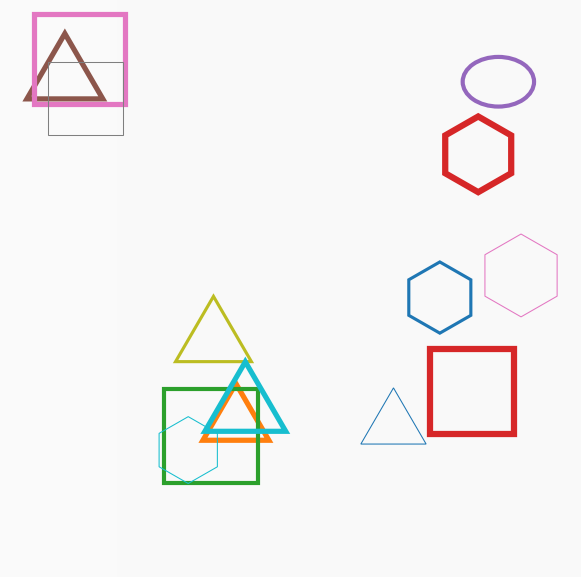[{"shape": "triangle", "thickness": 0.5, "radius": 0.32, "center": [0.677, 0.263]}, {"shape": "hexagon", "thickness": 1.5, "radius": 0.31, "center": [0.757, 0.484]}, {"shape": "triangle", "thickness": 2.5, "radius": 0.33, "center": [0.406, 0.27]}, {"shape": "square", "thickness": 2, "radius": 0.41, "center": [0.363, 0.244]}, {"shape": "hexagon", "thickness": 3, "radius": 0.33, "center": [0.823, 0.732]}, {"shape": "square", "thickness": 3, "radius": 0.36, "center": [0.812, 0.321]}, {"shape": "oval", "thickness": 2, "radius": 0.31, "center": [0.857, 0.858]}, {"shape": "triangle", "thickness": 2.5, "radius": 0.38, "center": [0.112, 0.866]}, {"shape": "square", "thickness": 2.5, "radius": 0.39, "center": [0.137, 0.897]}, {"shape": "hexagon", "thickness": 0.5, "radius": 0.36, "center": [0.896, 0.522]}, {"shape": "square", "thickness": 0.5, "radius": 0.32, "center": [0.147, 0.829]}, {"shape": "triangle", "thickness": 1.5, "radius": 0.38, "center": [0.367, 0.411]}, {"shape": "triangle", "thickness": 2.5, "radius": 0.4, "center": [0.422, 0.292]}, {"shape": "hexagon", "thickness": 0.5, "radius": 0.29, "center": [0.324, 0.22]}]